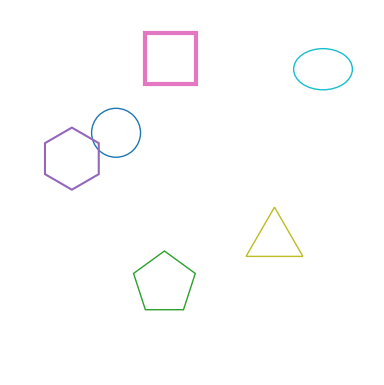[{"shape": "circle", "thickness": 1, "radius": 0.32, "center": [0.301, 0.655]}, {"shape": "pentagon", "thickness": 1, "radius": 0.42, "center": [0.427, 0.264]}, {"shape": "hexagon", "thickness": 1.5, "radius": 0.4, "center": [0.187, 0.588]}, {"shape": "square", "thickness": 3, "radius": 0.34, "center": [0.443, 0.848]}, {"shape": "triangle", "thickness": 1, "radius": 0.43, "center": [0.713, 0.377]}, {"shape": "oval", "thickness": 1, "radius": 0.38, "center": [0.839, 0.82]}]